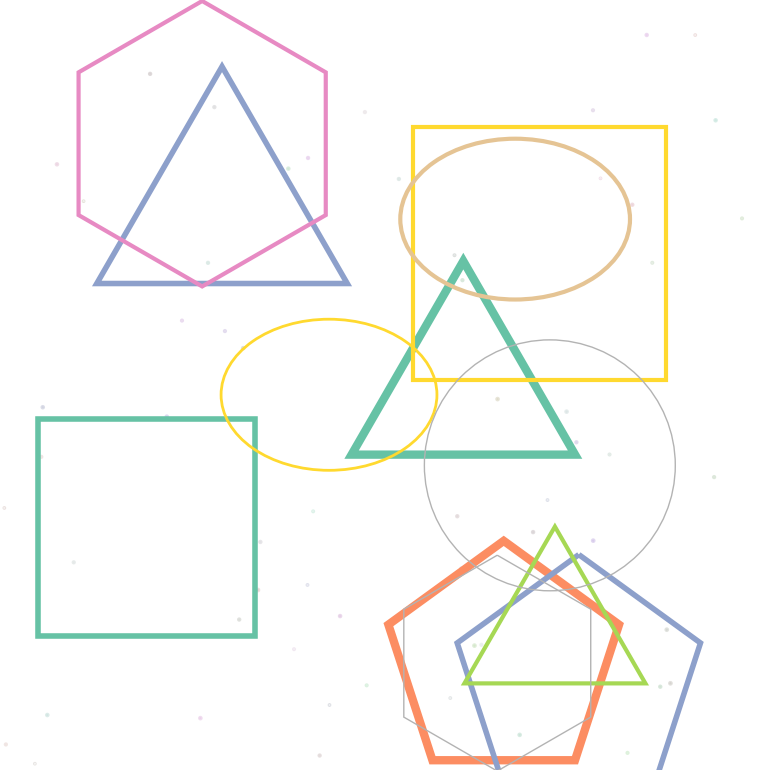[{"shape": "square", "thickness": 2, "radius": 0.7, "center": [0.19, 0.315]}, {"shape": "triangle", "thickness": 3, "radius": 0.84, "center": [0.602, 0.493]}, {"shape": "pentagon", "thickness": 3, "radius": 0.79, "center": [0.654, 0.14]}, {"shape": "pentagon", "thickness": 2, "radius": 0.83, "center": [0.752, 0.114]}, {"shape": "triangle", "thickness": 2, "radius": 0.94, "center": [0.288, 0.726]}, {"shape": "hexagon", "thickness": 1.5, "radius": 0.93, "center": [0.263, 0.813]}, {"shape": "triangle", "thickness": 1.5, "radius": 0.68, "center": [0.721, 0.18]}, {"shape": "oval", "thickness": 1, "radius": 0.7, "center": [0.427, 0.487]}, {"shape": "square", "thickness": 1.5, "radius": 0.82, "center": [0.7, 0.671]}, {"shape": "oval", "thickness": 1.5, "radius": 0.75, "center": [0.669, 0.715]}, {"shape": "circle", "thickness": 0.5, "radius": 0.81, "center": [0.714, 0.396]}, {"shape": "hexagon", "thickness": 0.5, "radius": 0.7, "center": [0.646, 0.139]}]